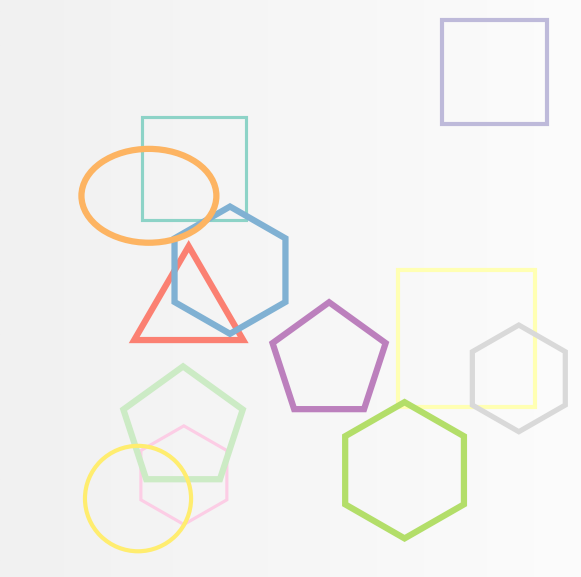[{"shape": "square", "thickness": 1.5, "radius": 0.45, "center": [0.334, 0.708]}, {"shape": "square", "thickness": 2, "radius": 0.59, "center": [0.803, 0.413]}, {"shape": "square", "thickness": 2, "radius": 0.45, "center": [0.851, 0.874]}, {"shape": "triangle", "thickness": 3, "radius": 0.54, "center": [0.325, 0.464]}, {"shape": "hexagon", "thickness": 3, "radius": 0.55, "center": [0.396, 0.531]}, {"shape": "oval", "thickness": 3, "radius": 0.58, "center": [0.256, 0.66]}, {"shape": "hexagon", "thickness": 3, "radius": 0.59, "center": [0.696, 0.185]}, {"shape": "hexagon", "thickness": 1.5, "radius": 0.43, "center": [0.316, 0.176]}, {"shape": "hexagon", "thickness": 2.5, "radius": 0.46, "center": [0.893, 0.344]}, {"shape": "pentagon", "thickness": 3, "radius": 0.51, "center": [0.566, 0.373]}, {"shape": "pentagon", "thickness": 3, "radius": 0.54, "center": [0.315, 0.257]}, {"shape": "circle", "thickness": 2, "radius": 0.46, "center": [0.237, 0.136]}]